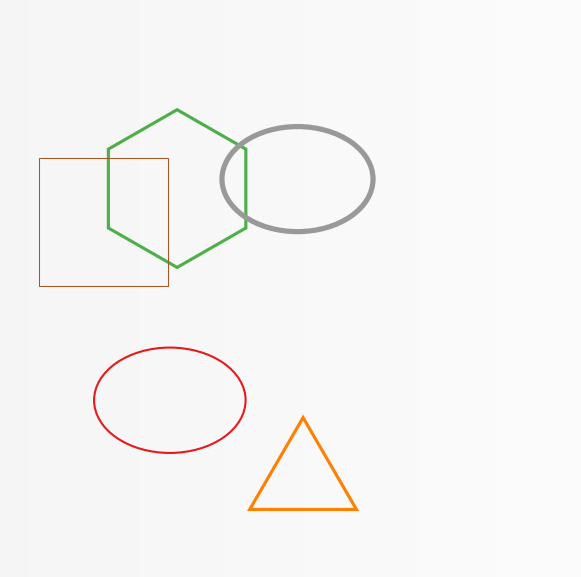[{"shape": "oval", "thickness": 1, "radius": 0.65, "center": [0.292, 0.306]}, {"shape": "hexagon", "thickness": 1.5, "radius": 0.68, "center": [0.305, 0.673]}, {"shape": "triangle", "thickness": 1.5, "radius": 0.53, "center": [0.521, 0.17]}, {"shape": "square", "thickness": 0.5, "radius": 0.56, "center": [0.178, 0.615]}, {"shape": "oval", "thickness": 2.5, "radius": 0.65, "center": [0.512, 0.689]}]